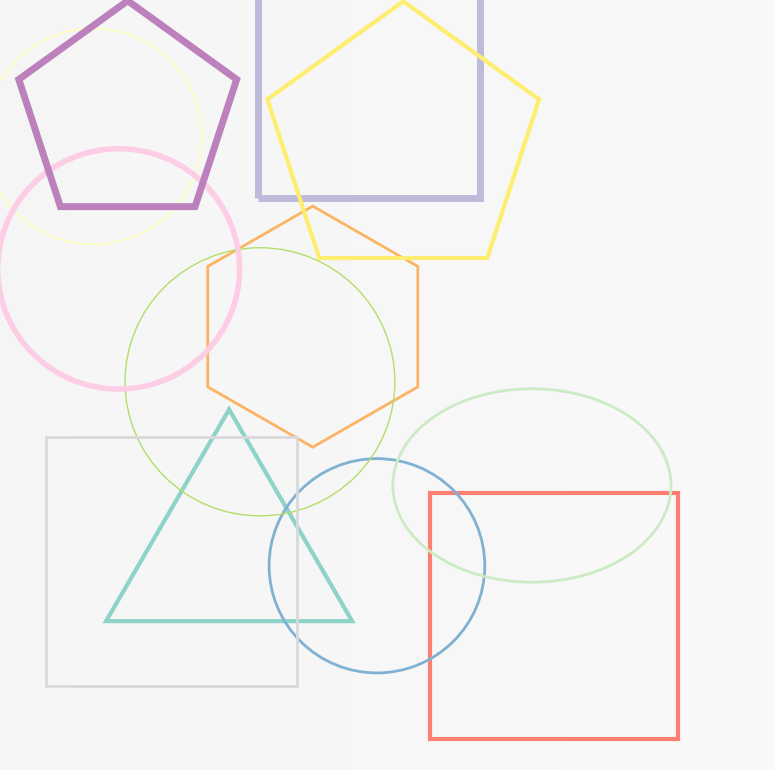[{"shape": "triangle", "thickness": 1.5, "radius": 0.92, "center": [0.296, 0.285]}, {"shape": "circle", "thickness": 0.5, "radius": 0.7, "center": [0.12, 0.823]}, {"shape": "square", "thickness": 2.5, "radius": 0.72, "center": [0.476, 0.885]}, {"shape": "square", "thickness": 1.5, "radius": 0.8, "center": [0.714, 0.2]}, {"shape": "circle", "thickness": 1, "radius": 0.7, "center": [0.486, 0.265]}, {"shape": "hexagon", "thickness": 1, "radius": 0.78, "center": [0.404, 0.576]}, {"shape": "circle", "thickness": 0.5, "radius": 0.87, "center": [0.335, 0.504]}, {"shape": "circle", "thickness": 2, "radius": 0.78, "center": [0.153, 0.651]}, {"shape": "square", "thickness": 1, "radius": 0.81, "center": [0.221, 0.27]}, {"shape": "pentagon", "thickness": 2.5, "radius": 0.74, "center": [0.165, 0.851]}, {"shape": "oval", "thickness": 1, "radius": 0.9, "center": [0.686, 0.369]}, {"shape": "pentagon", "thickness": 1.5, "radius": 0.92, "center": [0.52, 0.814]}]